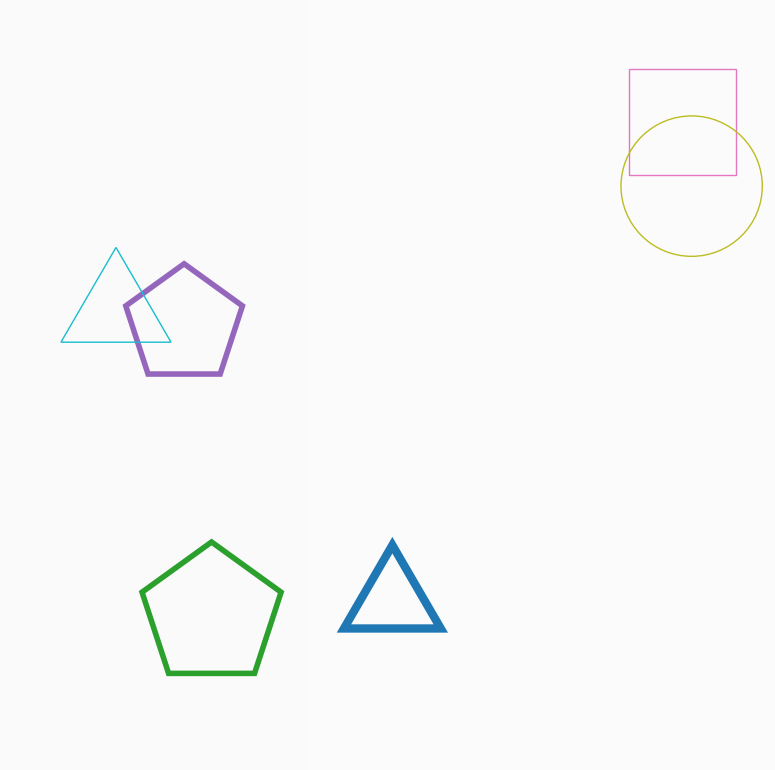[{"shape": "triangle", "thickness": 3, "radius": 0.36, "center": [0.506, 0.22]}, {"shape": "pentagon", "thickness": 2, "radius": 0.47, "center": [0.273, 0.202]}, {"shape": "pentagon", "thickness": 2, "radius": 0.4, "center": [0.238, 0.578]}, {"shape": "square", "thickness": 0.5, "radius": 0.34, "center": [0.881, 0.842]}, {"shape": "circle", "thickness": 0.5, "radius": 0.46, "center": [0.892, 0.758]}, {"shape": "triangle", "thickness": 0.5, "radius": 0.41, "center": [0.15, 0.597]}]